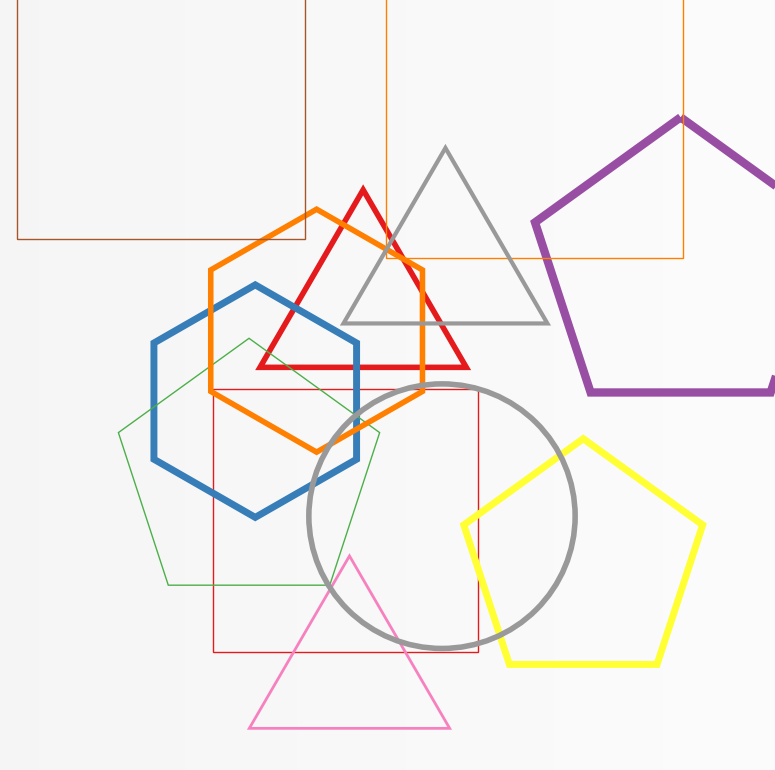[{"shape": "square", "thickness": 0.5, "radius": 0.85, "center": [0.446, 0.324]}, {"shape": "triangle", "thickness": 2, "radius": 0.77, "center": [0.469, 0.6]}, {"shape": "hexagon", "thickness": 2.5, "radius": 0.75, "center": [0.329, 0.479]}, {"shape": "pentagon", "thickness": 0.5, "radius": 0.89, "center": [0.321, 0.383]}, {"shape": "pentagon", "thickness": 3, "radius": 0.99, "center": [0.878, 0.65]}, {"shape": "square", "thickness": 0.5, "radius": 0.96, "center": [0.69, 0.856]}, {"shape": "hexagon", "thickness": 2, "radius": 0.79, "center": [0.409, 0.571]}, {"shape": "pentagon", "thickness": 2.5, "radius": 0.81, "center": [0.753, 0.268]}, {"shape": "square", "thickness": 0.5, "radius": 0.93, "center": [0.208, 0.876]}, {"shape": "triangle", "thickness": 1, "radius": 0.75, "center": [0.451, 0.129]}, {"shape": "circle", "thickness": 2, "radius": 0.86, "center": [0.57, 0.33]}, {"shape": "triangle", "thickness": 1.5, "radius": 0.76, "center": [0.575, 0.656]}]